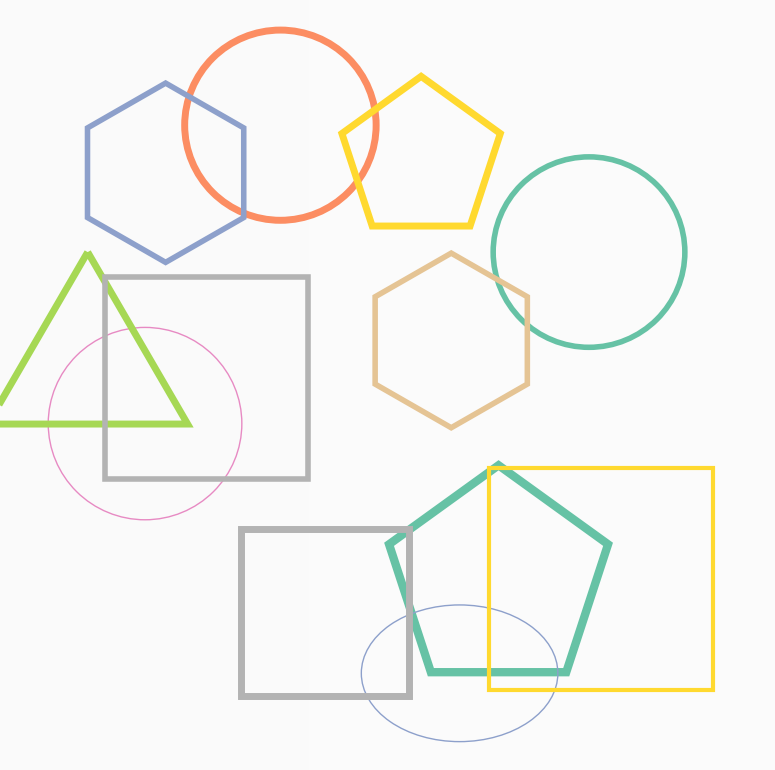[{"shape": "circle", "thickness": 2, "radius": 0.62, "center": [0.76, 0.673]}, {"shape": "pentagon", "thickness": 3, "radius": 0.74, "center": [0.643, 0.247]}, {"shape": "circle", "thickness": 2.5, "radius": 0.62, "center": [0.362, 0.837]}, {"shape": "hexagon", "thickness": 2, "radius": 0.58, "center": [0.214, 0.776]}, {"shape": "oval", "thickness": 0.5, "radius": 0.63, "center": [0.593, 0.126]}, {"shape": "circle", "thickness": 0.5, "radius": 0.62, "center": [0.187, 0.45]}, {"shape": "triangle", "thickness": 2.5, "radius": 0.74, "center": [0.113, 0.524]}, {"shape": "pentagon", "thickness": 2.5, "radius": 0.54, "center": [0.543, 0.793]}, {"shape": "square", "thickness": 1.5, "radius": 0.72, "center": [0.776, 0.248]}, {"shape": "hexagon", "thickness": 2, "radius": 0.57, "center": [0.582, 0.558]}, {"shape": "square", "thickness": 2, "radius": 0.65, "center": [0.266, 0.509]}, {"shape": "square", "thickness": 2.5, "radius": 0.54, "center": [0.42, 0.205]}]